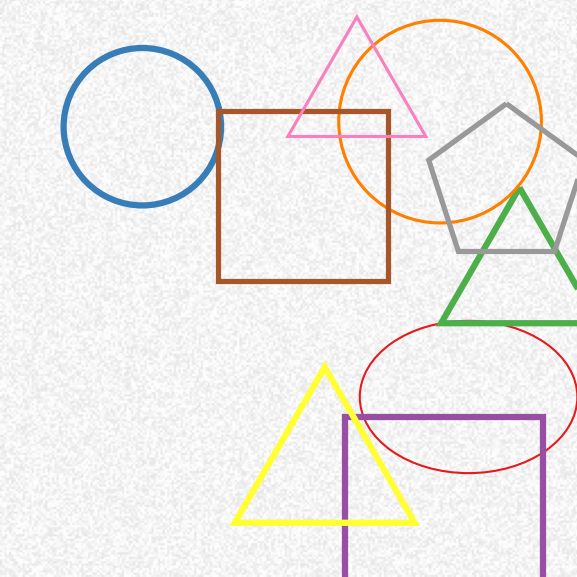[{"shape": "oval", "thickness": 1, "radius": 0.94, "center": [0.811, 0.312]}, {"shape": "circle", "thickness": 3, "radius": 0.68, "center": [0.246, 0.78]}, {"shape": "triangle", "thickness": 3, "radius": 0.78, "center": [0.9, 0.518]}, {"shape": "square", "thickness": 3, "radius": 0.86, "center": [0.769, 0.106]}, {"shape": "circle", "thickness": 1.5, "radius": 0.88, "center": [0.762, 0.789]}, {"shape": "triangle", "thickness": 3, "radius": 0.9, "center": [0.562, 0.184]}, {"shape": "square", "thickness": 2.5, "radius": 0.74, "center": [0.524, 0.66]}, {"shape": "triangle", "thickness": 1.5, "radius": 0.69, "center": [0.618, 0.832]}, {"shape": "pentagon", "thickness": 2.5, "radius": 0.71, "center": [0.877, 0.678]}]